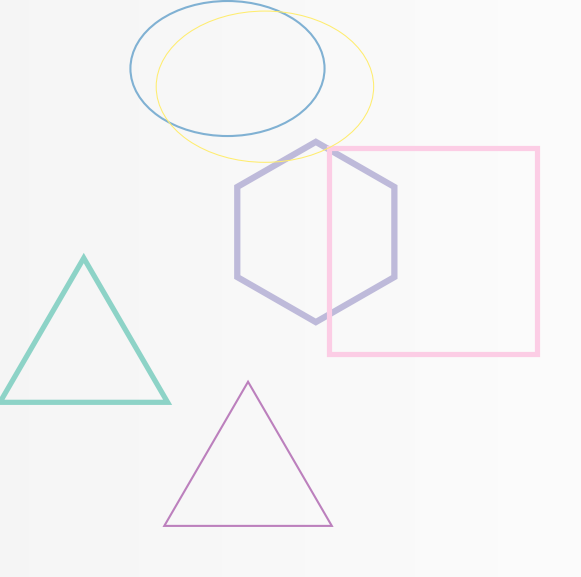[{"shape": "triangle", "thickness": 2.5, "radius": 0.83, "center": [0.144, 0.386]}, {"shape": "hexagon", "thickness": 3, "radius": 0.78, "center": [0.543, 0.597]}, {"shape": "oval", "thickness": 1, "radius": 0.83, "center": [0.391, 0.88]}, {"shape": "square", "thickness": 2.5, "radius": 0.89, "center": [0.745, 0.565]}, {"shape": "triangle", "thickness": 1, "radius": 0.83, "center": [0.427, 0.172]}, {"shape": "oval", "thickness": 0.5, "radius": 0.94, "center": [0.456, 0.849]}]